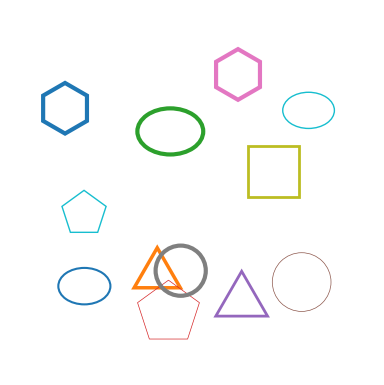[{"shape": "oval", "thickness": 1.5, "radius": 0.34, "center": [0.219, 0.257]}, {"shape": "hexagon", "thickness": 3, "radius": 0.33, "center": [0.169, 0.719]}, {"shape": "triangle", "thickness": 2.5, "radius": 0.35, "center": [0.408, 0.287]}, {"shape": "oval", "thickness": 3, "radius": 0.43, "center": [0.442, 0.659]}, {"shape": "pentagon", "thickness": 0.5, "radius": 0.42, "center": [0.438, 0.188]}, {"shape": "triangle", "thickness": 2, "radius": 0.39, "center": [0.628, 0.218]}, {"shape": "circle", "thickness": 0.5, "radius": 0.38, "center": [0.784, 0.267]}, {"shape": "hexagon", "thickness": 3, "radius": 0.33, "center": [0.618, 0.807]}, {"shape": "circle", "thickness": 3, "radius": 0.33, "center": [0.469, 0.297]}, {"shape": "square", "thickness": 2, "radius": 0.33, "center": [0.711, 0.554]}, {"shape": "oval", "thickness": 1, "radius": 0.34, "center": [0.801, 0.713]}, {"shape": "pentagon", "thickness": 1, "radius": 0.3, "center": [0.218, 0.445]}]